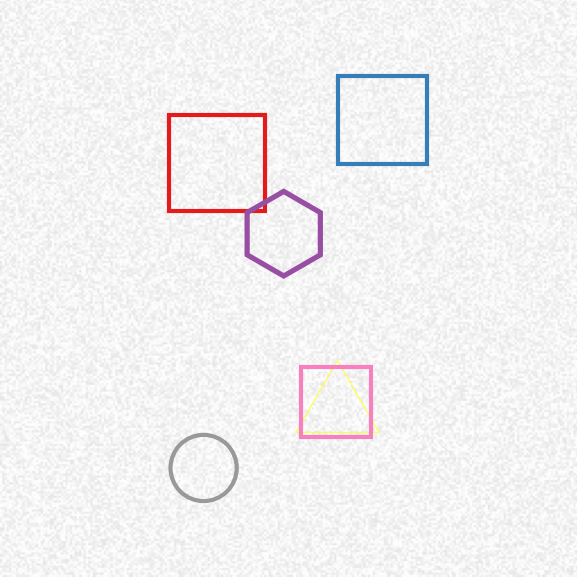[{"shape": "square", "thickness": 2, "radius": 0.41, "center": [0.376, 0.717]}, {"shape": "square", "thickness": 2, "radius": 0.38, "center": [0.662, 0.792]}, {"shape": "hexagon", "thickness": 2.5, "radius": 0.37, "center": [0.491, 0.594]}, {"shape": "triangle", "thickness": 0.5, "radius": 0.42, "center": [0.584, 0.292]}, {"shape": "square", "thickness": 2, "radius": 0.3, "center": [0.582, 0.302]}, {"shape": "circle", "thickness": 2, "radius": 0.29, "center": [0.353, 0.189]}]